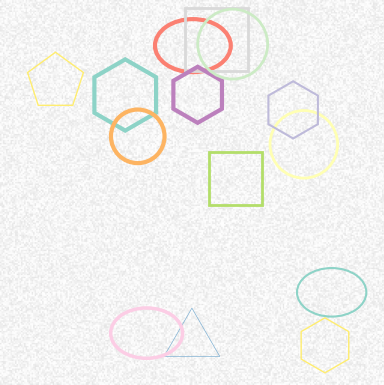[{"shape": "oval", "thickness": 1.5, "radius": 0.45, "center": [0.861, 0.241]}, {"shape": "hexagon", "thickness": 3, "radius": 0.46, "center": [0.325, 0.753]}, {"shape": "circle", "thickness": 2, "radius": 0.44, "center": [0.789, 0.625]}, {"shape": "hexagon", "thickness": 1.5, "radius": 0.37, "center": [0.761, 0.715]}, {"shape": "oval", "thickness": 3, "radius": 0.49, "center": [0.501, 0.881]}, {"shape": "triangle", "thickness": 0.5, "radius": 0.42, "center": [0.498, 0.116]}, {"shape": "circle", "thickness": 3, "radius": 0.35, "center": [0.358, 0.646]}, {"shape": "square", "thickness": 2, "radius": 0.34, "center": [0.613, 0.535]}, {"shape": "oval", "thickness": 2.5, "radius": 0.47, "center": [0.381, 0.135]}, {"shape": "square", "thickness": 2, "radius": 0.41, "center": [0.562, 0.897]}, {"shape": "hexagon", "thickness": 3, "radius": 0.36, "center": [0.513, 0.754]}, {"shape": "circle", "thickness": 2, "radius": 0.45, "center": [0.604, 0.885]}, {"shape": "pentagon", "thickness": 1, "radius": 0.38, "center": [0.144, 0.788]}, {"shape": "hexagon", "thickness": 1, "radius": 0.36, "center": [0.844, 0.103]}]